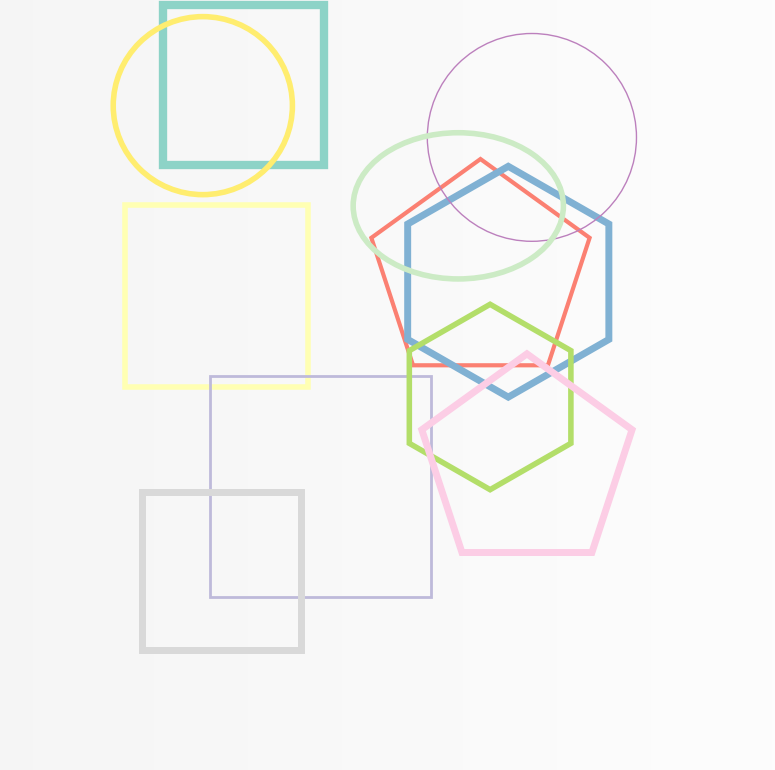[{"shape": "square", "thickness": 3, "radius": 0.52, "center": [0.314, 0.889]}, {"shape": "square", "thickness": 2, "radius": 0.59, "center": [0.279, 0.616]}, {"shape": "square", "thickness": 1, "radius": 0.71, "center": [0.413, 0.368]}, {"shape": "pentagon", "thickness": 1.5, "radius": 0.74, "center": [0.62, 0.645]}, {"shape": "hexagon", "thickness": 2.5, "radius": 0.75, "center": [0.656, 0.634]}, {"shape": "hexagon", "thickness": 2, "radius": 0.6, "center": [0.632, 0.484]}, {"shape": "pentagon", "thickness": 2.5, "radius": 0.71, "center": [0.68, 0.398]}, {"shape": "square", "thickness": 2.5, "radius": 0.51, "center": [0.286, 0.258]}, {"shape": "circle", "thickness": 0.5, "radius": 0.67, "center": [0.686, 0.822]}, {"shape": "oval", "thickness": 2, "radius": 0.68, "center": [0.591, 0.733]}, {"shape": "circle", "thickness": 2, "radius": 0.58, "center": [0.262, 0.863]}]